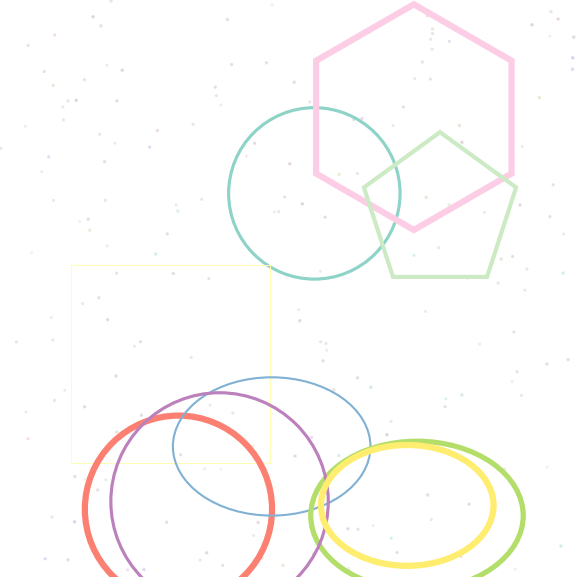[{"shape": "circle", "thickness": 1.5, "radius": 0.74, "center": [0.544, 0.664]}, {"shape": "square", "thickness": 0.5, "radius": 0.86, "center": [0.295, 0.369]}, {"shape": "circle", "thickness": 3, "radius": 0.81, "center": [0.309, 0.117]}, {"shape": "oval", "thickness": 1, "radius": 0.86, "center": [0.47, 0.226]}, {"shape": "oval", "thickness": 2.5, "radius": 0.92, "center": [0.722, 0.106]}, {"shape": "hexagon", "thickness": 3, "radius": 0.98, "center": [0.717, 0.796]}, {"shape": "circle", "thickness": 1.5, "radius": 0.94, "center": [0.38, 0.131]}, {"shape": "pentagon", "thickness": 2, "radius": 0.69, "center": [0.762, 0.632]}, {"shape": "oval", "thickness": 3, "radius": 0.75, "center": [0.705, 0.124]}]